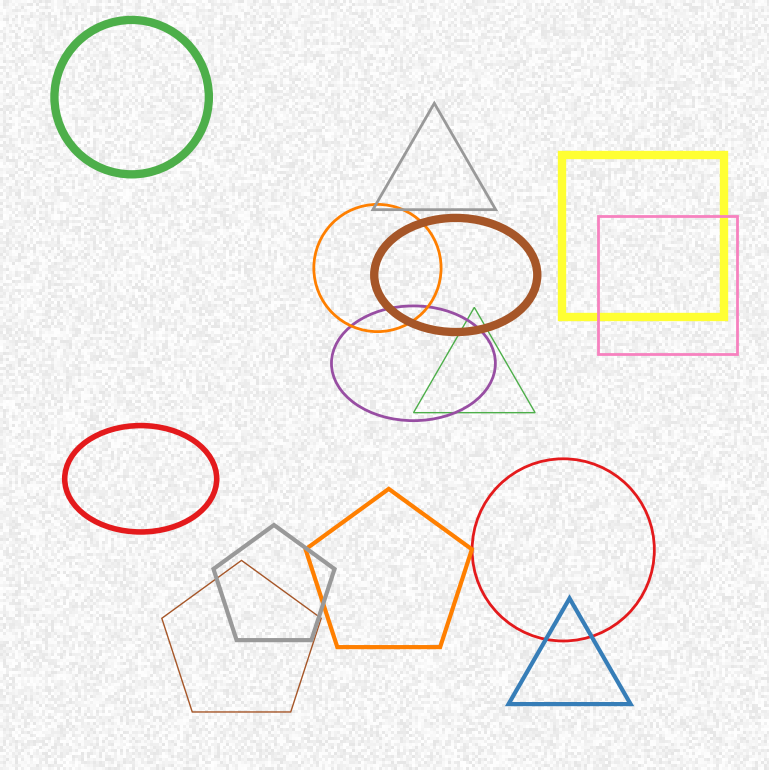[{"shape": "circle", "thickness": 1, "radius": 0.59, "center": [0.731, 0.286]}, {"shape": "oval", "thickness": 2, "radius": 0.49, "center": [0.183, 0.378]}, {"shape": "triangle", "thickness": 1.5, "radius": 0.46, "center": [0.74, 0.131]}, {"shape": "triangle", "thickness": 0.5, "radius": 0.46, "center": [0.616, 0.51]}, {"shape": "circle", "thickness": 3, "radius": 0.5, "center": [0.171, 0.874]}, {"shape": "oval", "thickness": 1, "radius": 0.53, "center": [0.537, 0.528]}, {"shape": "circle", "thickness": 1, "radius": 0.41, "center": [0.49, 0.652]}, {"shape": "pentagon", "thickness": 1.5, "radius": 0.57, "center": [0.505, 0.251]}, {"shape": "square", "thickness": 3, "radius": 0.52, "center": [0.835, 0.693]}, {"shape": "pentagon", "thickness": 0.5, "radius": 0.54, "center": [0.314, 0.163]}, {"shape": "oval", "thickness": 3, "radius": 0.53, "center": [0.592, 0.643]}, {"shape": "square", "thickness": 1, "radius": 0.45, "center": [0.867, 0.63]}, {"shape": "triangle", "thickness": 1, "radius": 0.46, "center": [0.564, 0.774]}, {"shape": "pentagon", "thickness": 1.5, "radius": 0.41, "center": [0.356, 0.236]}]